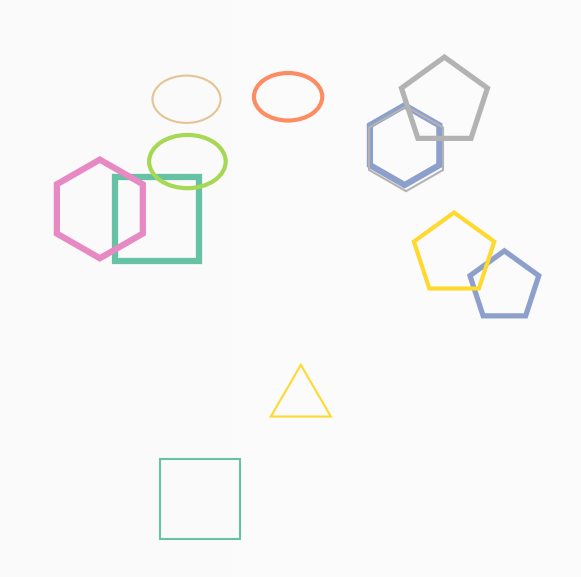[{"shape": "square", "thickness": 3, "radius": 0.36, "center": [0.27, 0.62]}, {"shape": "square", "thickness": 1, "radius": 0.34, "center": [0.344, 0.135]}, {"shape": "oval", "thickness": 2, "radius": 0.29, "center": [0.496, 0.832]}, {"shape": "hexagon", "thickness": 3, "radius": 0.34, "center": [0.696, 0.748]}, {"shape": "pentagon", "thickness": 2.5, "radius": 0.31, "center": [0.868, 0.503]}, {"shape": "hexagon", "thickness": 3, "radius": 0.43, "center": [0.172, 0.637]}, {"shape": "oval", "thickness": 2, "radius": 0.33, "center": [0.322, 0.719]}, {"shape": "triangle", "thickness": 1, "radius": 0.3, "center": [0.518, 0.308]}, {"shape": "pentagon", "thickness": 2, "radius": 0.36, "center": [0.781, 0.558]}, {"shape": "oval", "thickness": 1, "radius": 0.29, "center": [0.321, 0.827]}, {"shape": "pentagon", "thickness": 2.5, "radius": 0.39, "center": [0.765, 0.823]}, {"shape": "hexagon", "thickness": 1, "radius": 0.37, "center": [0.699, 0.742]}]